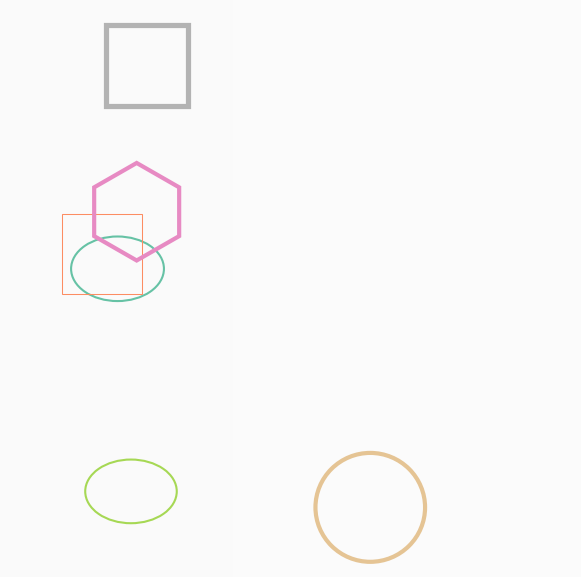[{"shape": "oval", "thickness": 1, "radius": 0.4, "center": [0.202, 0.534]}, {"shape": "square", "thickness": 0.5, "radius": 0.35, "center": [0.176, 0.559]}, {"shape": "hexagon", "thickness": 2, "radius": 0.42, "center": [0.235, 0.633]}, {"shape": "oval", "thickness": 1, "radius": 0.39, "center": [0.225, 0.148]}, {"shape": "circle", "thickness": 2, "radius": 0.47, "center": [0.637, 0.121]}, {"shape": "square", "thickness": 2.5, "radius": 0.35, "center": [0.253, 0.886]}]